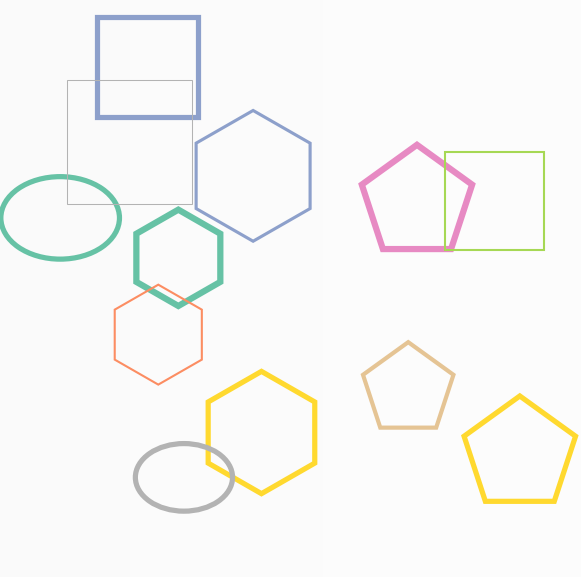[{"shape": "oval", "thickness": 2.5, "radius": 0.51, "center": [0.104, 0.622]}, {"shape": "hexagon", "thickness": 3, "radius": 0.42, "center": [0.307, 0.553]}, {"shape": "hexagon", "thickness": 1, "radius": 0.43, "center": [0.272, 0.42]}, {"shape": "square", "thickness": 2.5, "radius": 0.43, "center": [0.254, 0.883]}, {"shape": "hexagon", "thickness": 1.5, "radius": 0.57, "center": [0.435, 0.695]}, {"shape": "pentagon", "thickness": 3, "radius": 0.5, "center": [0.717, 0.649]}, {"shape": "square", "thickness": 1, "radius": 0.43, "center": [0.85, 0.65]}, {"shape": "pentagon", "thickness": 2.5, "radius": 0.5, "center": [0.894, 0.213]}, {"shape": "hexagon", "thickness": 2.5, "radius": 0.53, "center": [0.45, 0.25]}, {"shape": "pentagon", "thickness": 2, "radius": 0.41, "center": [0.702, 0.325]}, {"shape": "oval", "thickness": 2.5, "radius": 0.42, "center": [0.316, 0.173]}, {"shape": "square", "thickness": 0.5, "radius": 0.54, "center": [0.223, 0.753]}]